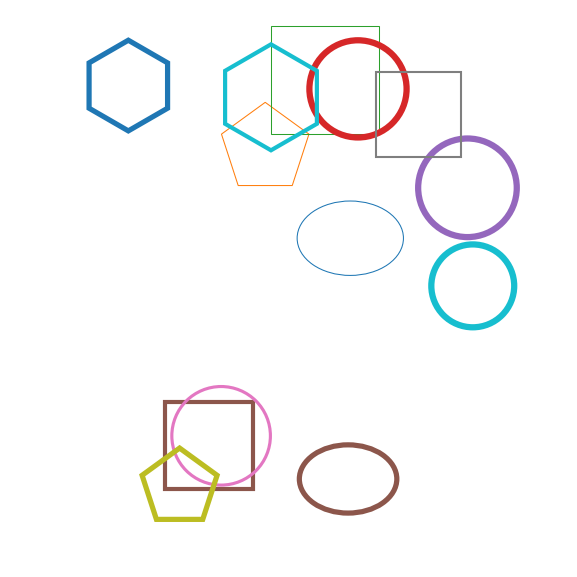[{"shape": "hexagon", "thickness": 2.5, "radius": 0.39, "center": [0.222, 0.851]}, {"shape": "oval", "thickness": 0.5, "radius": 0.46, "center": [0.607, 0.587]}, {"shape": "pentagon", "thickness": 0.5, "radius": 0.4, "center": [0.459, 0.742]}, {"shape": "square", "thickness": 0.5, "radius": 0.47, "center": [0.563, 0.861]}, {"shape": "circle", "thickness": 3, "radius": 0.42, "center": [0.62, 0.845]}, {"shape": "circle", "thickness": 3, "radius": 0.43, "center": [0.809, 0.674]}, {"shape": "oval", "thickness": 2.5, "radius": 0.42, "center": [0.603, 0.17]}, {"shape": "square", "thickness": 2, "radius": 0.38, "center": [0.362, 0.228]}, {"shape": "circle", "thickness": 1.5, "radius": 0.43, "center": [0.383, 0.244]}, {"shape": "square", "thickness": 1, "radius": 0.37, "center": [0.725, 0.8]}, {"shape": "pentagon", "thickness": 2.5, "radius": 0.34, "center": [0.311, 0.155]}, {"shape": "hexagon", "thickness": 2, "radius": 0.46, "center": [0.469, 0.831]}, {"shape": "circle", "thickness": 3, "radius": 0.36, "center": [0.819, 0.504]}]